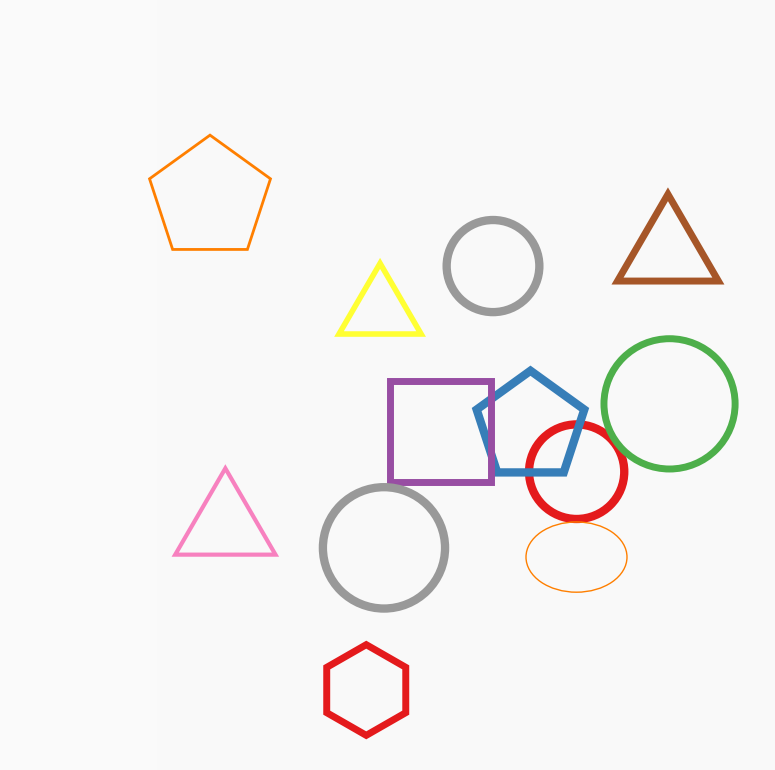[{"shape": "circle", "thickness": 3, "radius": 0.31, "center": [0.744, 0.387]}, {"shape": "hexagon", "thickness": 2.5, "radius": 0.29, "center": [0.473, 0.104]}, {"shape": "pentagon", "thickness": 3, "radius": 0.37, "center": [0.684, 0.446]}, {"shape": "circle", "thickness": 2.5, "radius": 0.42, "center": [0.864, 0.476]}, {"shape": "square", "thickness": 2.5, "radius": 0.33, "center": [0.568, 0.44]}, {"shape": "oval", "thickness": 0.5, "radius": 0.33, "center": [0.744, 0.277]}, {"shape": "pentagon", "thickness": 1, "radius": 0.41, "center": [0.271, 0.742]}, {"shape": "triangle", "thickness": 2, "radius": 0.31, "center": [0.49, 0.597]}, {"shape": "triangle", "thickness": 2.5, "radius": 0.38, "center": [0.862, 0.673]}, {"shape": "triangle", "thickness": 1.5, "radius": 0.37, "center": [0.291, 0.317]}, {"shape": "circle", "thickness": 3, "radius": 0.39, "center": [0.495, 0.288]}, {"shape": "circle", "thickness": 3, "radius": 0.3, "center": [0.636, 0.654]}]